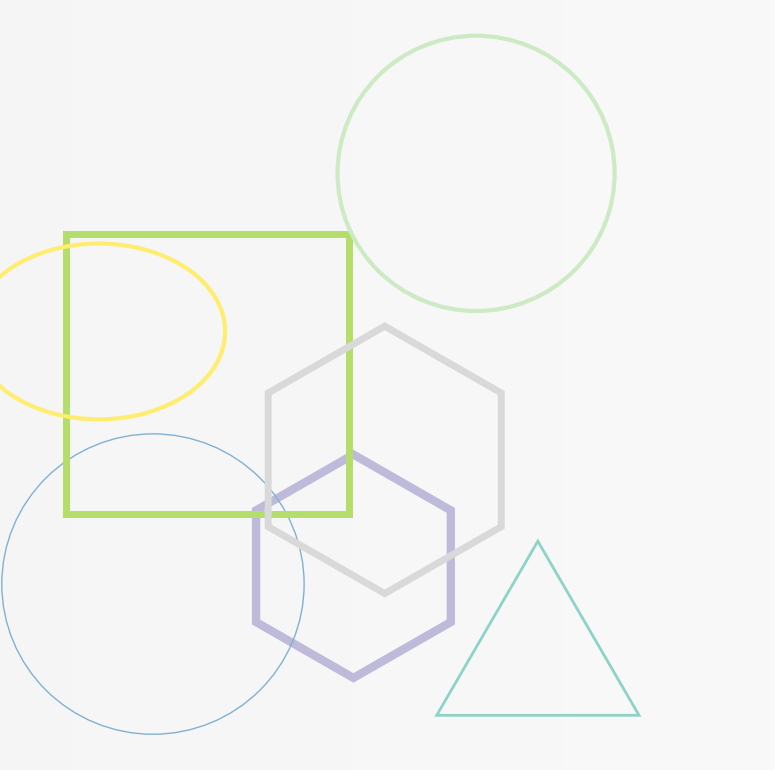[{"shape": "triangle", "thickness": 1, "radius": 0.75, "center": [0.694, 0.146]}, {"shape": "hexagon", "thickness": 3, "radius": 0.73, "center": [0.456, 0.265]}, {"shape": "circle", "thickness": 0.5, "radius": 0.98, "center": [0.197, 0.241]}, {"shape": "square", "thickness": 2.5, "radius": 0.91, "center": [0.268, 0.514]}, {"shape": "hexagon", "thickness": 2.5, "radius": 0.87, "center": [0.496, 0.403]}, {"shape": "circle", "thickness": 1.5, "radius": 0.89, "center": [0.614, 0.775]}, {"shape": "oval", "thickness": 1.5, "radius": 0.82, "center": [0.127, 0.57]}]